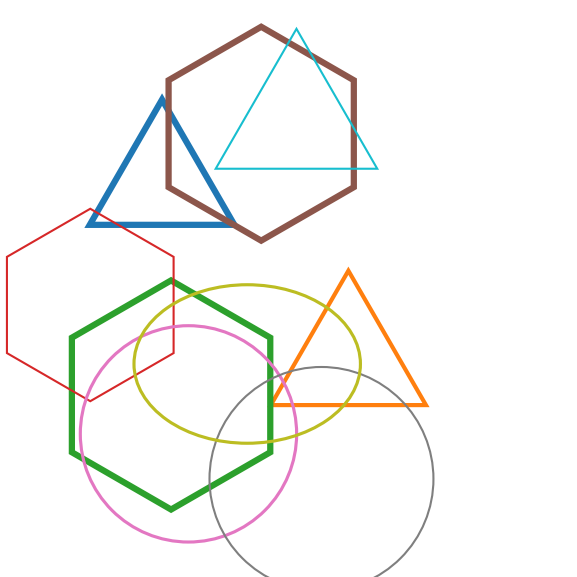[{"shape": "triangle", "thickness": 3, "radius": 0.72, "center": [0.281, 0.682]}, {"shape": "triangle", "thickness": 2, "radius": 0.78, "center": [0.603, 0.375]}, {"shape": "hexagon", "thickness": 3, "radius": 0.99, "center": [0.296, 0.315]}, {"shape": "hexagon", "thickness": 1, "radius": 0.83, "center": [0.156, 0.471]}, {"shape": "hexagon", "thickness": 3, "radius": 0.93, "center": [0.452, 0.768]}, {"shape": "circle", "thickness": 1.5, "radius": 0.94, "center": [0.326, 0.248]}, {"shape": "circle", "thickness": 1, "radius": 0.97, "center": [0.557, 0.17]}, {"shape": "oval", "thickness": 1.5, "radius": 0.98, "center": [0.428, 0.369]}, {"shape": "triangle", "thickness": 1, "radius": 0.81, "center": [0.513, 0.788]}]